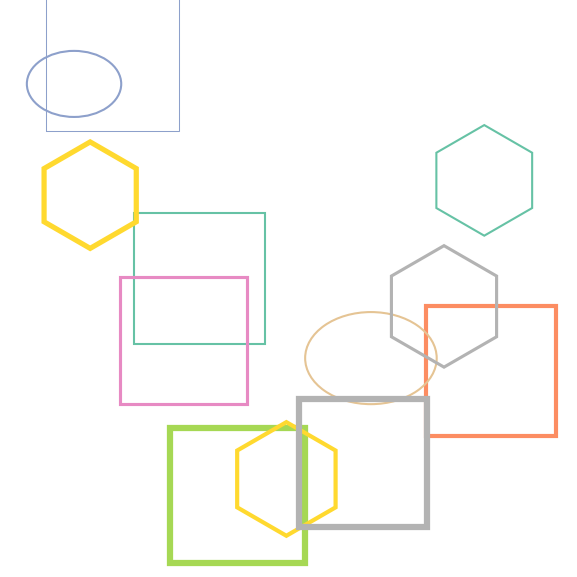[{"shape": "square", "thickness": 1, "radius": 0.57, "center": [0.346, 0.517]}, {"shape": "hexagon", "thickness": 1, "radius": 0.48, "center": [0.839, 0.687]}, {"shape": "square", "thickness": 2, "radius": 0.56, "center": [0.85, 0.357]}, {"shape": "oval", "thickness": 1, "radius": 0.41, "center": [0.128, 0.854]}, {"shape": "square", "thickness": 0.5, "radius": 0.57, "center": [0.195, 0.887]}, {"shape": "square", "thickness": 1.5, "radius": 0.55, "center": [0.318, 0.409]}, {"shape": "square", "thickness": 3, "radius": 0.58, "center": [0.412, 0.141]}, {"shape": "hexagon", "thickness": 2.5, "radius": 0.46, "center": [0.156, 0.661]}, {"shape": "hexagon", "thickness": 2, "radius": 0.49, "center": [0.496, 0.17]}, {"shape": "oval", "thickness": 1, "radius": 0.57, "center": [0.642, 0.379]}, {"shape": "square", "thickness": 3, "radius": 0.55, "center": [0.629, 0.198]}, {"shape": "hexagon", "thickness": 1.5, "radius": 0.53, "center": [0.769, 0.469]}]